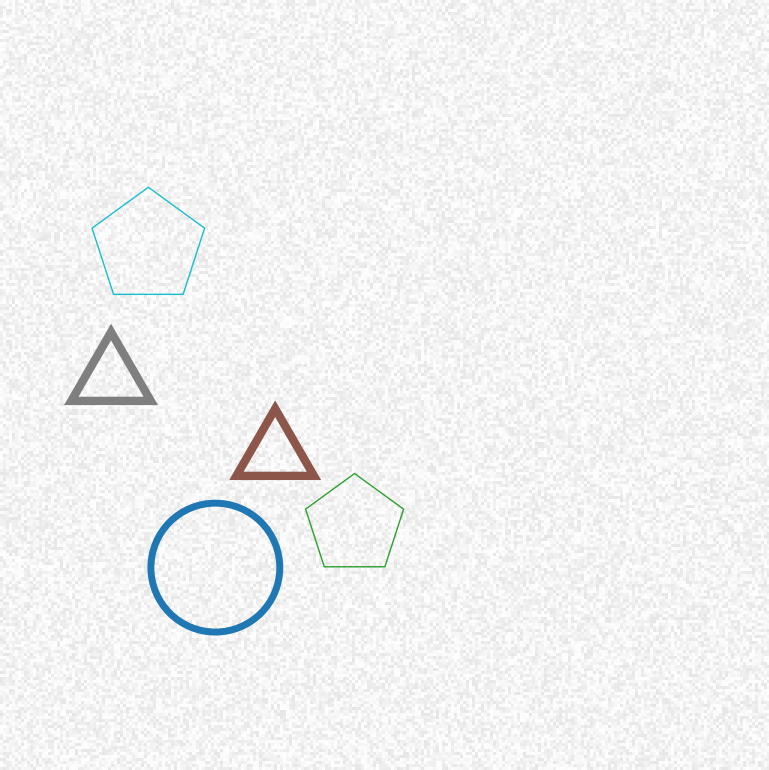[{"shape": "circle", "thickness": 2.5, "radius": 0.42, "center": [0.28, 0.263]}, {"shape": "pentagon", "thickness": 0.5, "radius": 0.33, "center": [0.461, 0.318]}, {"shape": "triangle", "thickness": 3, "radius": 0.29, "center": [0.357, 0.411]}, {"shape": "triangle", "thickness": 3, "radius": 0.3, "center": [0.144, 0.509]}, {"shape": "pentagon", "thickness": 0.5, "radius": 0.38, "center": [0.193, 0.68]}]